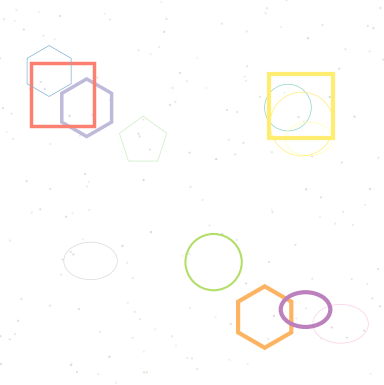[{"shape": "circle", "thickness": 0.5, "radius": 0.3, "center": [0.748, 0.721]}, {"shape": "oval", "thickness": 0.5, "radius": 0.31, "center": [0.802, 0.639]}, {"shape": "hexagon", "thickness": 2.5, "radius": 0.37, "center": [0.225, 0.72]}, {"shape": "square", "thickness": 2.5, "radius": 0.41, "center": [0.162, 0.754]}, {"shape": "hexagon", "thickness": 0.5, "radius": 0.33, "center": [0.128, 0.816]}, {"shape": "hexagon", "thickness": 3, "radius": 0.4, "center": [0.688, 0.176]}, {"shape": "circle", "thickness": 1.5, "radius": 0.37, "center": [0.555, 0.319]}, {"shape": "oval", "thickness": 0.5, "radius": 0.36, "center": [0.885, 0.159]}, {"shape": "oval", "thickness": 0.5, "radius": 0.35, "center": [0.235, 0.322]}, {"shape": "oval", "thickness": 3, "radius": 0.32, "center": [0.794, 0.196]}, {"shape": "pentagon", "thickness": 0.5, "radius": 0.32, "center": [0.372, 0.634]}, {"shape": "circle", "thickness": 0.5, "radius": 0.41, "center": [0.784, 0.678]}, {"shape": "square", "thickness": 3, "radius": 0.41, "center": [0.783, 0.724]}]